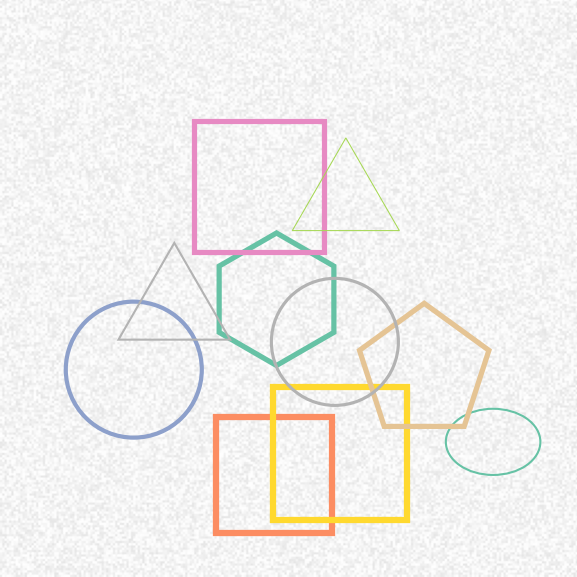[{"shape": "hexagon", "thickness": 2.5, "radius": 0.57, "center": [0.479, 0.481]}, {"shape": "oval", "thickness": 1, "radius": 0.41, "center": [0.854, 0.234]}, {"shape": "square", "thickness": 3, "radius": 0.5, "center": [0.475, 0.177]}, {"shape": "circle", "thickness": 2, "radius": 0.59, "center": [0.232, 0.359]}, {"shape": "square", "thickness": 2.5, "radius": 0.56, "center": [0.448, 0.676]}, {"shape": "triangle", "thickness": 0.5, "radius": 0.54, "center": [0.599, 0.653]}, {"shape": "square", "thickness": 3, "radius": 0.58, "center": [0.589, 0.214]}, {"shape": "pentagon", "thickness": 2.5, "radius": 0.59, "center": [0.735, 0.356]}, {"shape": "circle", "thickness": 1.5, "radius": 0.55, "center": [0.58, 0.407]}, {"shape": "triangle", "thickness": 1, "radius": 0.56, "center": [0.302, 0.467]}]